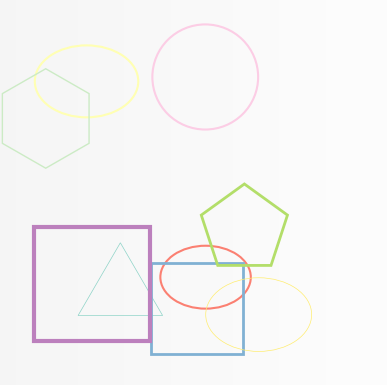[{"shape": "triangle", "thickness": 0.5, "radius": 0.63, "center": [0.311, 0.243]}, {"shape": "oval", "thickness": 1.5, "radius": 0.67, "center": [0.223, 0.789]}, {"shape": "oval", "thickness": 1.5, "radius": 0.58, "center": [0.531, 0.28]}, {"shape": "square", "thickness": 2, "radius": 0.59, "center": [0.509, 0.2]}, {"shape": "pentagon", "thickness": 2, "radius": 0.58, "center": [0.631, 0.405]}, {"shape": "circle", "thickness": 1.5, "radius": 0.68, "center": [0.53, 0.8]}, {"shape": "square", "thickness": 3, "radius": 0.74, "center": [0.238, 0.263]}, {"shape": "hexagon", "thickness": 1, "radius": 0.65, "center": [0.118, 0.692]}, {"shape": "oval", "thickness": 0.5, "radius": 0.68, "center": [0.668, 0.183]}]